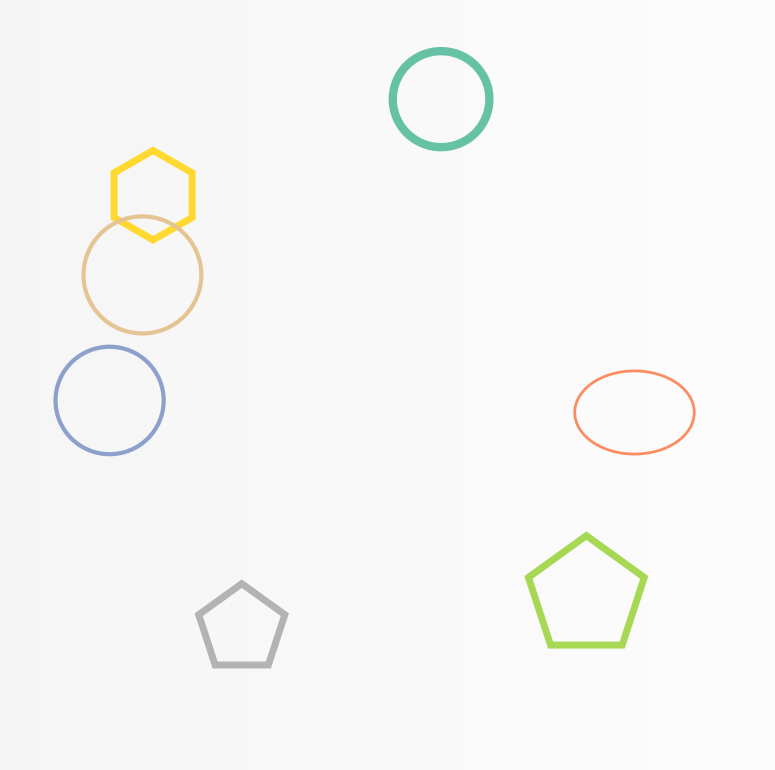[{"shape": "circle", "thickness": 3, "radius": 0.31, "center": [0.569, 0.871]}, {"shape": "oval", "thickness": 1, "radius": 0.39, "center": [0.819, 0.464]}, {"shape": "circle", "thickness": 1.5, "radius": 0.35, "center": [0.141, 0.48]}, {"shape": "pentagon", "thickness": 2.5, "radius": 0.39, "center": [0.757, 0.226]}, {"shape": "hexagon", "thickness": 2.5, "radius": 0.29, "center": [0.198, 0.747]}, {"shape": "circle", "thickness": 1.5, "radius": 0.38, "center": [0.184, 0.643]}, {"shape": "pentagon", "thickness": 2.5, "radius": 0.29, "center": [0.312, 0.184]}]